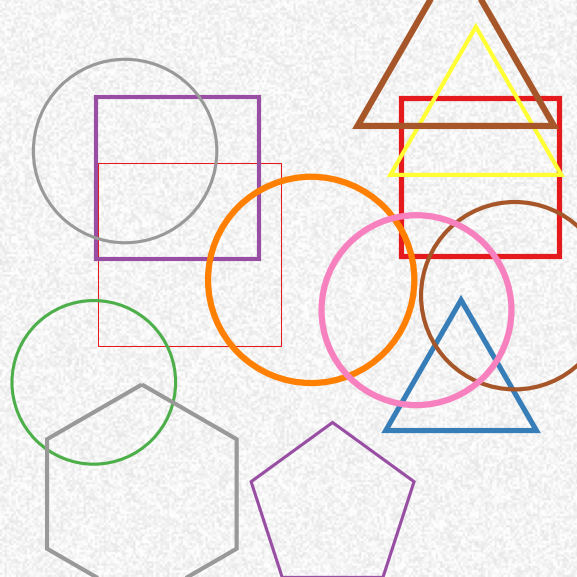[{"shape": "square", "thickness": 0.5, "radius": 0.79, "center": [0.328, 0.558]}, {"shape": "square", "thickness": 2.5, "radius": 0.68, "center": [0.831, 0.692]}, {"shape": "triangle", "thickness": 2.5, "radius": 0.75, "center": [0.798, 0.329]}, {"shape": "circle", "thickness": 1.5, "radius": 0.71, "center": [0.162, 0.337]}, {"shape": "square", "thickness": 2, "radius": 0.7, "center": [0.307, 0.692]}, {"shape": "pentagon", "thickness": 1.5, "radius": 0.74, "center": [0.576, 0.119]}, {"shape": "circle", "thickness": 3, "radius": 0.89, "center": [0.539, 0.514]}, {"shape": "triangle", "thickness": 2, "radius": 0.86, "center": [0.824, 0.782]}, {"shape": "circle", "thickness": 2, "radius": 0.81, "center": [0.891, 0.487]}, {"shape": "triangle", "thickness": 3, "radius": 0.98, "center": [0.789, 0.879]}, {"shape": "circle", "thickness": 3, "radius": 0.82, "center": [0.721, 0.462]}, {"shape": "hexagon", "thickness": 2, "radius": 0.95, "center": [0.246, 0.144]}, {"shape": "circle", "thickness": 1.5, "radius": 0.79, "center": [0.217, 0.738]}]